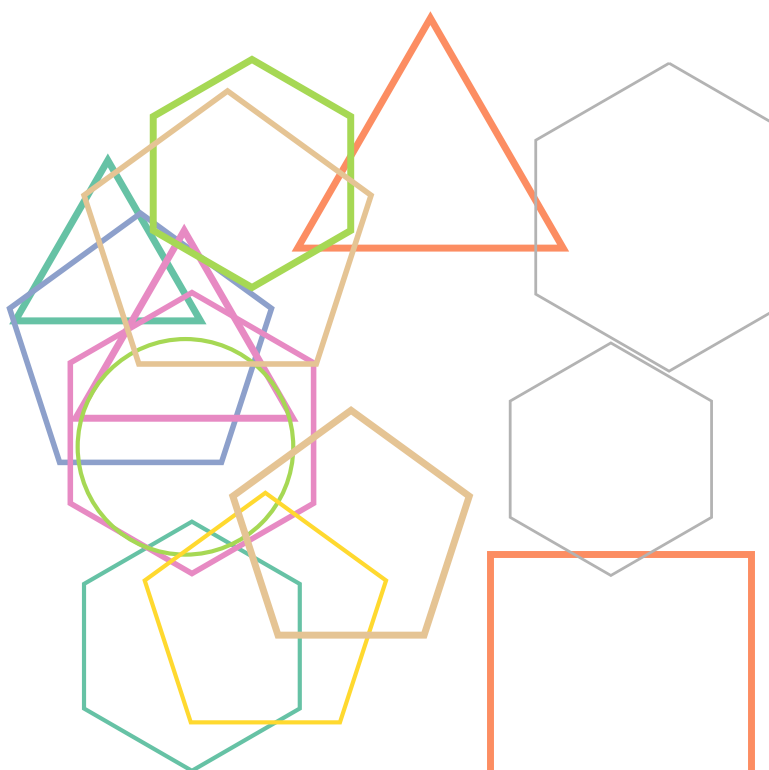[{"shape": "triangle", "thickness": 2.5, "radius": 0.69, "center": [0.14, 0.653]}, {"shape": "hexagon", "thickness": 1.5, "radius": 0.81, "center": [0.249, 0.161]}, {"shape": "triangle", "thickness": 2.5, "radius": 1.0, "center": [0.559, 0.777]}, {"shape": "square", "thickness": 2.5, "radius": 0.85, "center": [0.806, 0.111]}, {"shape": "pentagon", "thickness": 2, "radius": 0.89, "center": [0.183, 0.544]}, {"shape": "hexagon", "thickness": 2, "radius": 0.91, "center": [0.249, 0.438]}, {"shape": "triangle", "thickness": 2.5, "radius": 0.81, "center": [0.239, 0.538]}, {"shape": "hexagon", "thickness": 2.5, "radius": 0.74, "center": [0.327, 0.775]}, {"shape": "circle", "thickness": 1.5, "radius": 0.7, "center": [0.241, 0.42]}, {"shape": "pentagon", "thickness": 1.5, "radius": 0.82, "center": [0.345, 0.195]}, {"shape": "pentagon", "thickness": 2.5, "radius": 0.81, "center": [0.456, 0.306]}, {"shape": "pentagon", "thickness": 2, "radius": 0.98, "center": [0.296, 0.686]}, {"shape": "hexagon", "thickness": 1, "radius": 1.0, "center": [0.869, 0.718]}, {"shape": "hexagon", "thickness": 1, "radius": 0.75, "center": [0.793, 0.404]}]